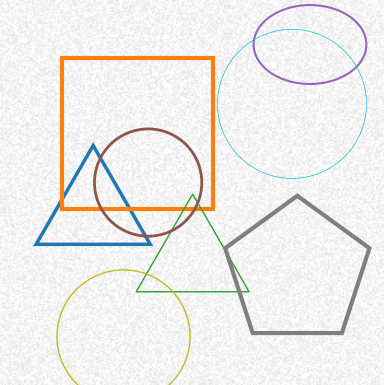[{"shape": "triangle", "thickness": 2.5, "radius": 0.86, "center": [0.242, 0.451]}, {"shape": "square", "thickness": 3, "radius": 0.98, "center": [0.357, 0.654]}, {"shape": "triangle", "thickness": 1, "radius": 0.85, "center": [0.5, 0.327]}, {"shape": "oval", "thickness": 1.5, "radius": 0.73, "center": [0.805, 0.884]}, {"shape": "circle", "thickness": 2, "radius": 0.7, "center": [0.385, 0.526]}, {"shape": "pentagon", "thickness": 3, "radius": 0.99, "center": [0.772, 0.294]}, {"shape": "circle", "thickness": 1, "radius": 0.86, "center": [0.321, 0.126]}, {"shape": "circle", "thickness": 0.5, "radius": 0.97, "center": [0.758, 0.73]}]